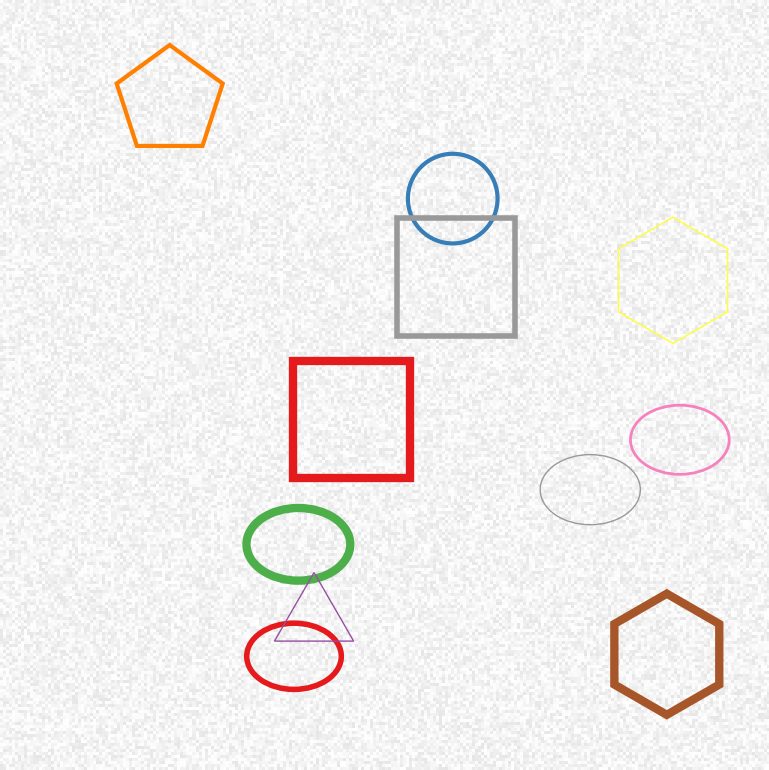[{"shape": "square", "thickness": 3, "radius": 0.38, "center": [0.457, 0.455]}, {"shape": "oval", "thickness": 2, "radius": 0.31, "center": [0.382, 0.148]}, {"shape": "circle", "thickness": 1.5, "radius": 0.29, "center": [0.588, 0.742]}, {"shape": "oval", "thickness": 3, "radius": 0.34, "center": [0.387, 0.293]}, {"shape": "triangle", "thickness": 0.5, "radius": 0.3, "center": [0.408, 0.197]}, {"shape": "pentagon", "thickness": 1.5, "radius": 0.36, "center": [0.22, 0.869]}, {"shape": "hexagon", "thickness": 0.5, "radius": 0.41, "center": [0.874, 0.636]}, {"shape": "hexagon", "thickness": 3, "radius": 0.39, "center": [0.866, 0.15]}, {"shape": "oval", "thickness": 1, "radius": 0.32, "center": [0.883, 0.429]}, {"shape": "oval", "thickness": 0.5, "radius": 0.33, "center": [0.767, 0.364]}, {"shape": "square", "thickness": 2, "radius": 0.38, "center": [0.593, 0.64]}]